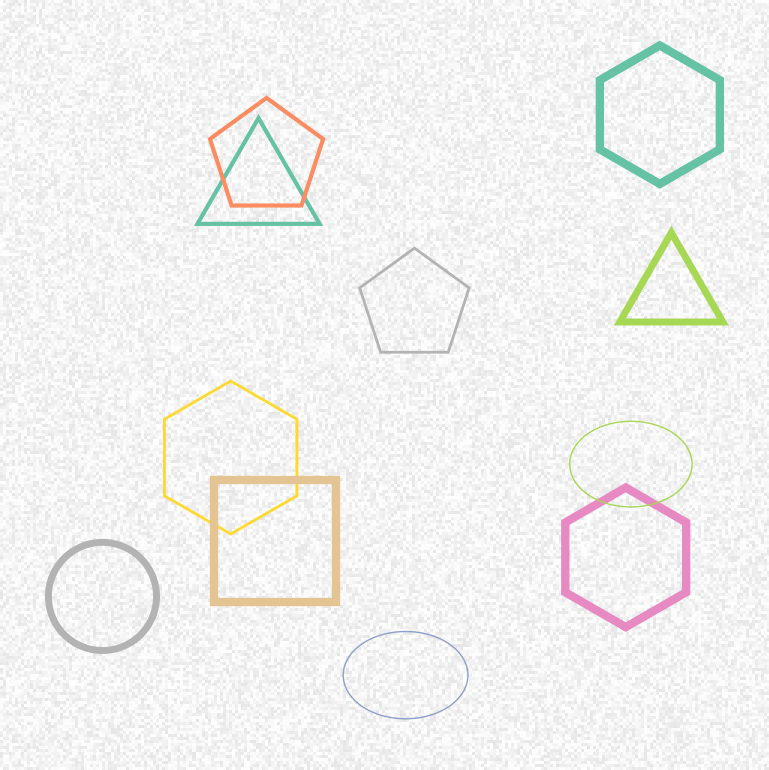[{"shape": "triangle", "thickness": 1.5, "radius": 0.46, "center": [0.336, 0.755]}, {"shape": "hexagon", "thickness": 3, "radius": 0.45, "center": [0.857, 0.851]}, {"shape": "pentagon", "thickness": 1.5, "radius": 0.39, "center": [0.346, 0.796]}, {"shape": "oval", "thickness": 0.5, "radius": 0.4, "center": [0.527, 0.123]}, {"shape": "hexagon", "thickness": 3, "radius": 0.45, "center": [0.813, 0.276]}, {"shape": "triangle", "thickness": 2.5, "radius": 0.39, "center": [0.872, 0.62]}, {"shape": "oval", "thickness": 0.5, "radius": 0.4, "center": [0.819, 0.397]}, {"shape": "hexagon", "thickness": 1, "radius": 0.5, "center": [0.3, 0.406]}, {"shape": "square", "thickness": 3, "radius": 0.39, "center": [0.357, 0.298]}, {"shape": "pentagon", "thickness": 1, "radius": 0.37, "center": [0.538, 0.603]}, {"shape": "circle", "thickness": 2.5, "radius": 0.35, "center": [0.133, 0.225]}]